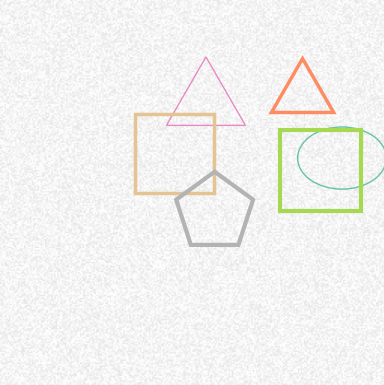[{"shape": "oval", "thickness": 1, "radius": 0.58, "center": [0.888, 0.589]}, {"shape": "triangle", "thickness": 2.5, "radius": 0.47, "center": [0.786, 0.755]}, {"shape": "triangle", "thickness": 1, "radius": 0.59, "center": [0.535, 0.734]}, {"shape": "square", "thickness": 3, "radius": 0.53, "center": [0.832, 0.556]}, {"shape": "square", "thickness": 2.5, "radius": 0.51, "center": [0.454, 0.6]}, {"shape": "pentagon", "thickness": 3, "radius": 0.53, "center": [0.557, 0.449]}]